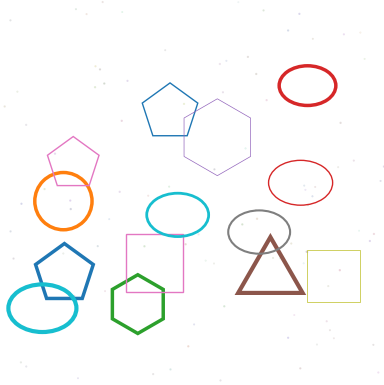[{"shape": "pentagon", "thickness": 2.5, "radius": 0.39, "center": [0.167, 0.289]}, {"shape": "pentagon", "thickness": 1, "radius": 0.38, "center": [0.442, 0.709]}, {"shape": "circle", "thickness": 2.5, "radius": 0.37, "center": [0.165, 0.478]}, {"shape": "hexagon", "thickness": 2.5, "radius": 0.38, "center": [0.358, 0.21]}, {"shape": "oval", "thickness": 2.5, "radius": 0.37, "center": [0.799, 0.778]}, {"shape": "oval", "thickness": 1, "radius": 0.42, "center": [0.781, 0.525]}, {"shape": "hexagon", "thickness": 0.5, "radius": 0.5, "center": [0.564, 0.644]}, {"shape": "triangle", "thickness": 3, "radius": 0.48, "center": [0.702, 0.287]}, {"shape": "square", "thickness": 1, "radius": 0.37, "center": [0.402, 0.317]}, {"shape": "pentagon", "thickness": 1, "radius": 0.35, "center": [0.19, 0.575]}, {"shape": "oval", "thickness": 1.5, "radius": 0.4, "center": [0.673, 0.397]}, {"shape": "square", "thickness": 0.5, "radius": 0.34, "center": [0.866, 0.282]}, {"shape": "oval", "thickness": 2, "radius": 0.4, "center": [0.462, 0.442]}, {"shape": "oval", "thickness": 3, "radius": 0.44, "center": [0.11, 0.199]}]